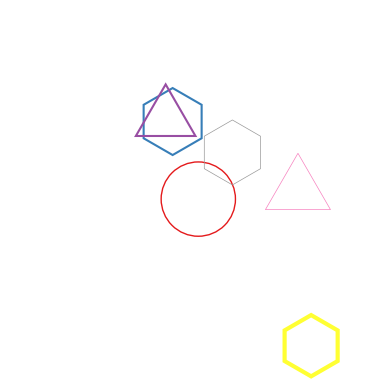[{"shape": "circle", "thickness": 1, "radius": 0.48, "center": [0.515, 0.483]}, {"shape": "hexagon", "thickness": 1.5, "radius": 0.43, "center": [0.448, 0.684]}, {"shape": "triangle", "thickness": 1.5, "radius": 0.45, "center": [0.43, 0.691]}, {"shape": "hexagon", "thickness": 3, "radius": 0.4, "center": [0.808, 0.102]}, {"shape": "triangle", "thickness": 0.5, "radius": 0.49, "center": [0.774, 0.504]}, {"shape": "hexagon", "thickness": 0.5, "radius": 0.42, "center": [0.604, 0.604]}]